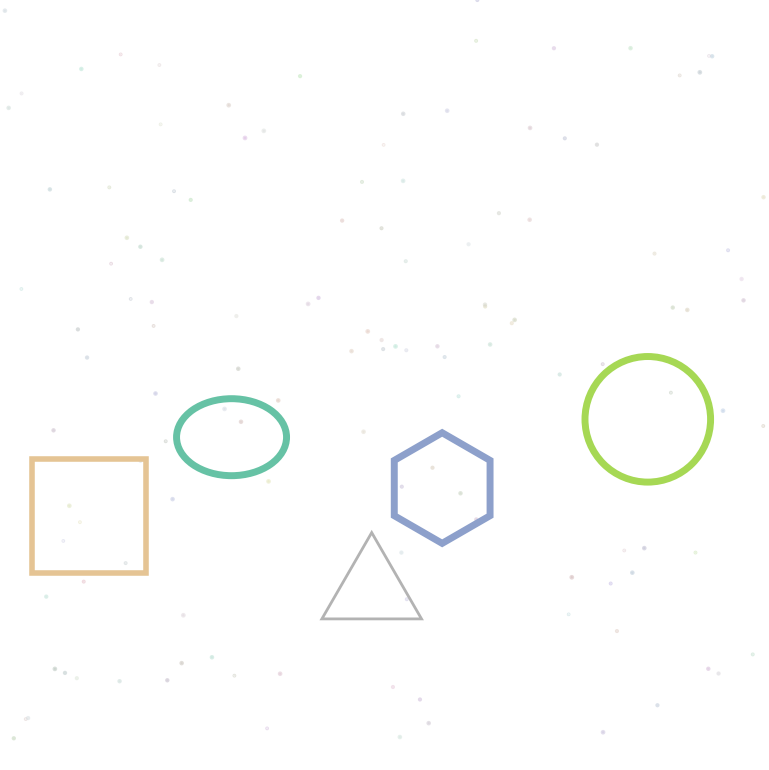[{"shape": "oval", "thickness": 2.5, "radius": 0.36, "center": [0.301, 0.432]}, {"shape": "hexagon", "thickness": 2.5, "radius": 0.36, "center": [0.574, 0.366]}, {"shape": "circle", "thickness": 2.5, "radius": 0.41, "center": [0.841, 0.455]}, {"shape": "square", "thickness": 2, "radius": 0.37, "center": [0.115, 0.33]}, {"shape": "triangle", "thickness": 1, "radius": 0.37, "center": [0.483, 0.234]}]